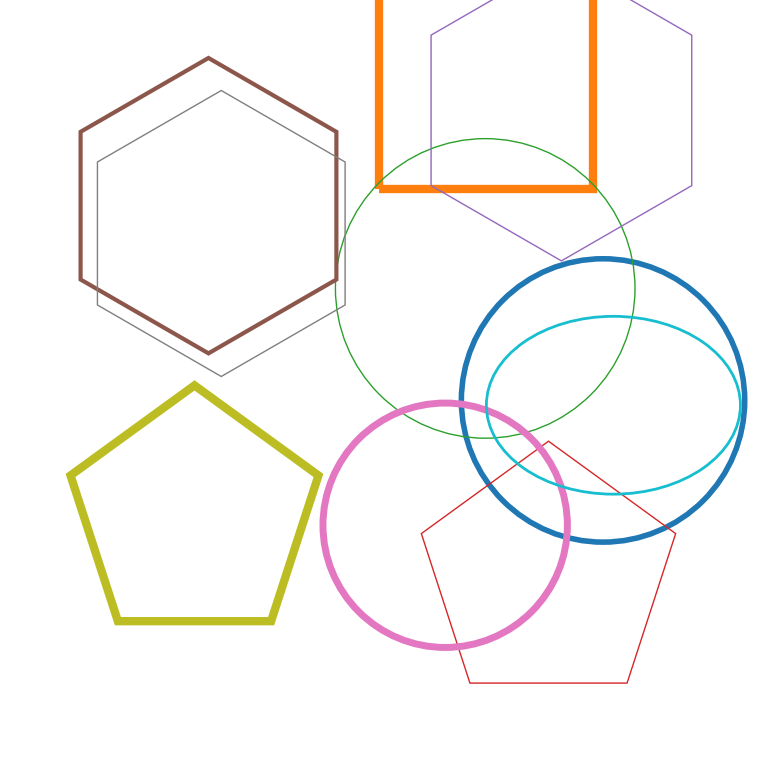[{"shape": "circle", "thickness": 2, "radius": 0.92, "center": [0.783, 0.48]}, {"shape": "square", "thickness": 3, "radius": 0.7, "center": [0.631, 0.894]}, {"shape": "circle", "thickness": 0.5, "radius": 0.97, "center": [0.63, 0.625]}, {"shape": "pentagon", "thickness": 0.5, "radius": 0.87, "center": [0.712, 0.253]}, {"shape": "hexagon", "thickness": 0.5, "radius": 0.98, "center": [0.729, 0.857]}, {"shape": "hexagon", "thickness": 1.5, "radius": 0.96, "center": [0.271, 0.733]}, {"shape": "circle", "thickness": 2.5, "radius": 0.79, "center": [0.578, 0.318]}, {"shape": "hexagon", "thickness": 0.5, "radius": 0.93, "center": [0.287, 0.697]}, {"shape": "pentagon", "thickness": 3, "radius": 0.85, "center": [0.253, 0.33]}, {"shape": "oval", "thickness": 1, "radius": 0.82, "center": [0.797, 0.474]}]